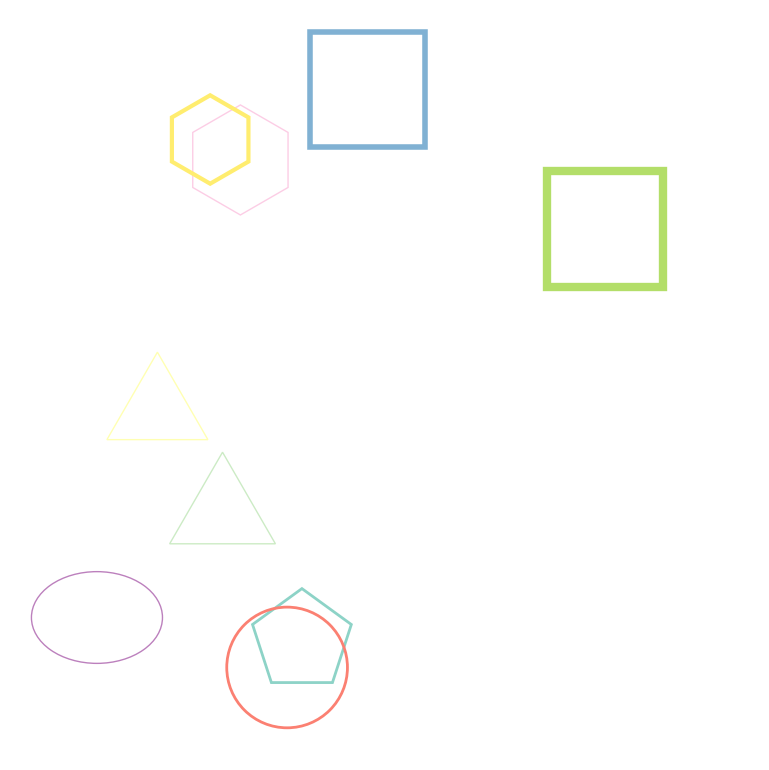[{"shape": "pentagon", "thickness": 1, "radius": 0.34, "center": [0.392, 0.168]}, {"shape": "triangle", "thickness": 0.5, "radius": 0.38, "center": [0.204, 0.467]}, {"shape": "circle", "thickness": 1, "radius": 0.39, "center": [0.373, 0.133]}, {"shape": "square", "thickness": 2, "radius": 0.37, "center": [0.477, 0.884]}, {"shape": "square", "thickness": 3, "radius": 0.38, "center": [0.786, 0.703]}, {"shape": "hexagon", "thickness": 0.5, "radius": 0.36, "center": [0.312, 0.792]}, {"shape": "oval", "thickness": 0.5, "radius": 0.43, "center": [0.126, 0.198]}, {"shape": "triangle", "thickness": 0.5, "radius": 0.4, "center": [0.289, 0.333]}, {"shape": "hexagon", "thickness": 1.5, "radius": 0.29, "center": [0.273, 0.819]}]